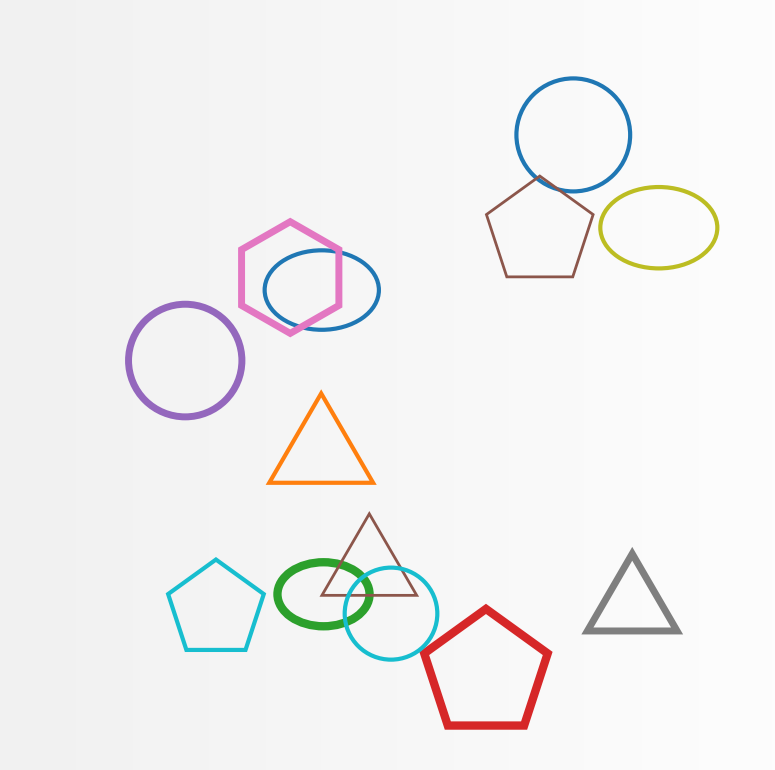[{"shape": "circle", "thickness": 1.5, "radius": 0.37, "center": [0.74, 0.825]}, {"shape": "oval", "thickness": 1.5, "radius": 0.37, "center": [0.415, 0.623]}, {"shape": "triangle", "thickness": 1.5, "radius": 0.39, "center": [0.414, 0.412]}, {"shape": "oval", "thickness": 3, "radius": 0.3, "center": [0.417, 0.228]}, {"shape": "pentagon", "thickness": 3, "radius": 0.42, "center": [0.627, 0.125]}, {"shape": "circle", "thickness": 2.5, "radius": 0.37, "center": [0.239, 0.532]}, {"shape": "pentagon", "thickness": 1, "radius": 0.36, "center": [0.696, 0.699]}, {"shape": "triangle", "thickness": 1, "radius": 0.35, "center": [0.477, 0.262]}, {"shape": "hexagon", "thickness": 2.5, "radius": 0.36, "center": [0.374, 0.64]}, {"shape": "triangle", "thickness": 2.5, "radius": 0.33, "center": [0.816, 0.214]}, {"shape": "oval", "thickness": 1.5, "radius": 0.38, "center": [0.85, 0.704]}, {"shape": "circle", "thickness": 1.5, "radius": 0.3, "center": [0.505, 0.203]}, {"shape": "pentagon", "thickness": 1.5, "radius": 0.32, "center": [0.279, 0.208]}]